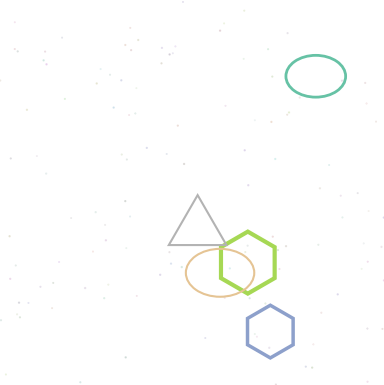[{"shape": "oval", "thickness": 2, "radius": 0.39, "center": [0.82, 0.802]}, {"shape": "hexagon", "thickness": 2.5, "radius": 0.34, "center": [0.702, 0.139]}, {"shape": "hexagon", "thickness": 3, "radius": 0.4, "center": [0.644, 0.318]}, {"shape": "oval", "thickness": 1.5, "radius": 0.44, "center": [0.572, 0.291]}, {"shape": "triangle", "thickness": 1.5, "radius": 0.43, "center": [0.513, 0.407]}]